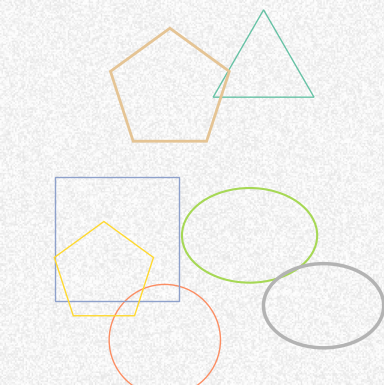[{"shape": "triangle", "thickness": 1, "radius": 0.76, "center": [0.685, 0.823]}, {"shape": "circle", "thickness": 1, "radius": 0.72, "center": [0.428, 0.117]}, {"shape": "square", "thickness": 1, "radius": 0.81, "center": [0.304, 0.38]}, {"shape": "oval", "thickness": 1.5, "radius": 0.88, "center": [0.648, 0.389]}, {"shape": "pentagon", "thickness": 1, "radius": 0.68, "center": [0.27, 0.289]}, {"shape": "pentagon", "thickness": 2, "radius": 0.81, "center": [0.441, 0.764]}, {"shape": "oval", "thickness": 2.5, "radius": 0.78, "center": [0.84, 0.206]}]